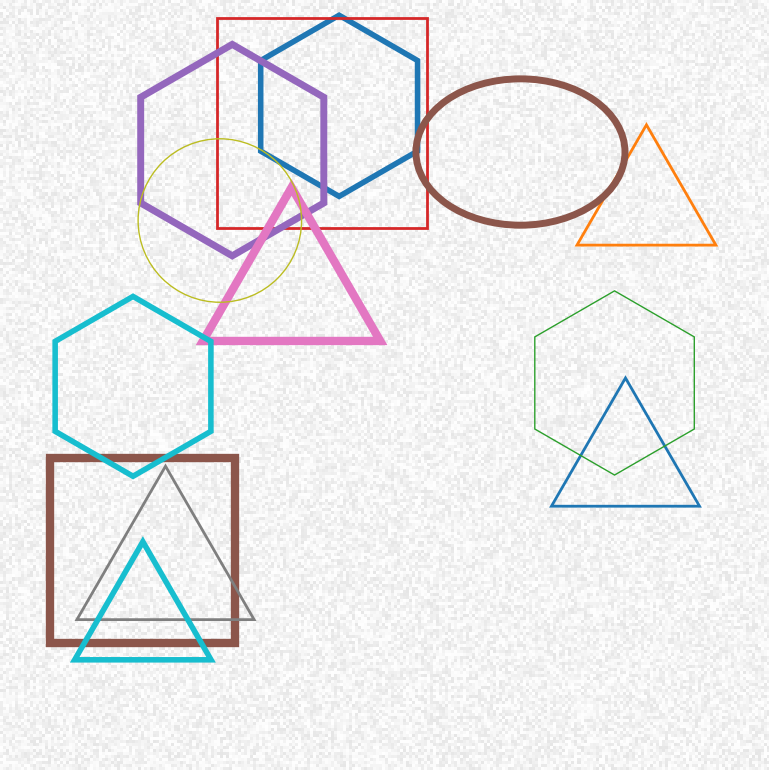[{"shape": "hexagon", "thickness": 2, "radius": 0.59, "center": [0.44, 0.863]}, {"shape": "triangle", "thickness": 1, "radius": 0.56, "center": [0.812, 0.398]}, {"shape": "triangle", "thickness": 1, "radius": 0.52, "center": [0.84, 0.734]}, {"shape": "hexagon", "thickness": 0.5, "radius": 0.6, "center": [0.798, 0.503]}, {"shape": "square", "thickness": 1, "radius": 0.68, "center": [0.418, 0.84]}, {"shape": "hexagon", "thickness": 2.5, "radius": 0.69, "center": [0.302, 0.805]}, {"shape": "square", "thickness": 3, "radius": 0.6, "center": [0.185, 0.285]}, {"shape": "oval", "thickness": 2.5, "radius": 0.68, "center": [0.676, 0.803]}, {"shape": "triangle", "thickness": 3, "radius": 0.66, "center": [0.379, 0.624]}, {"shape": "triangle", "thickness": 1, "radius": 0.66, "center": [0.215, 0.262]}, {"shape": "circle", "thickness": 0.5, "radius": 0.53, "center": [0.286, 0.714]}, {"shape": "triangle", "thickness": 2, "radius": 0.51, "center": [0.186, 0.194]}, {"shape": "hexagon", "thickness": 2, "radius": 0.58, "center": [0.173, 0.498]}]